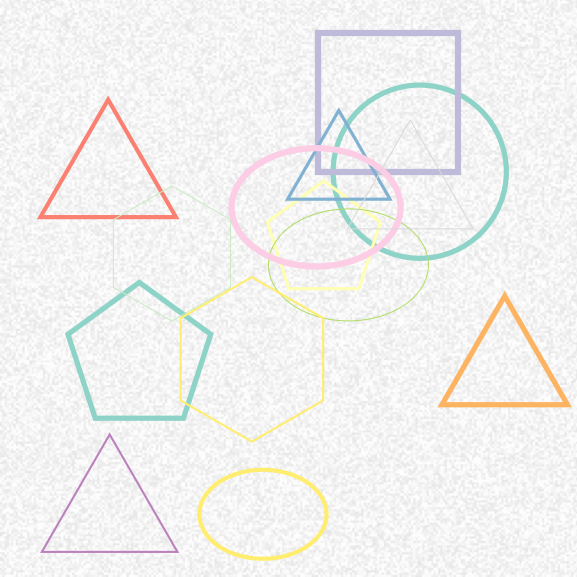[{"shape": "pentagon", "thickness": 2.5, "radius": 0.65, "center": [0.241, 0.38]}, {"shape": "circle", "thickness": 2.5, "radius": 0.75, "center": [0.727, 0.702]}, {"shape": "pentagon", "thickness": 1.5, "radius": 0.52, "center": [0.561, 0.583]}, {"shape": "square", "thickness": 3, "radius": 0.6, "center": [0.672, 0.822]}, {"shape": "triangle", "thickness": 2, "radius": 0.68, "center": [0.187, 0.691]}, {"shape": "triangle", "thickness": 1.5, "radius": 0.51, "center": [0.587, 0.705]}, {"shape": "triangle", "thickness": 2.5, "radius": 0.63, "center": [0.874, 0.361]}, {"shape": "oval", "thickness": 0.5, "radius": 0.69, "center": [0.603, 0.54]}, {"shape": "oval", "thickness": 3, "radius": 0.73, "center": [0.547, 0.64]}, {"shape": "triangle", "thickness": 0.5, "radius": 0.63, "center": [0.71, 0.666]}, {"shape": "triangle", "thickness": 1, "radius": 0.68, "center": [0.19, 0.111]}, {"shape": "hexagon", "thickness": 0.5, "radius": 0.59, "center": [0.298, 0.56]}, {"shape": "hexagon", "thickness": 1, "radius": 0.71, "center": [0.436, 0.377]}, {"shape": "oval", "thickness": 2, "radius": 0.55, "center": [0.455, 0.109]}]